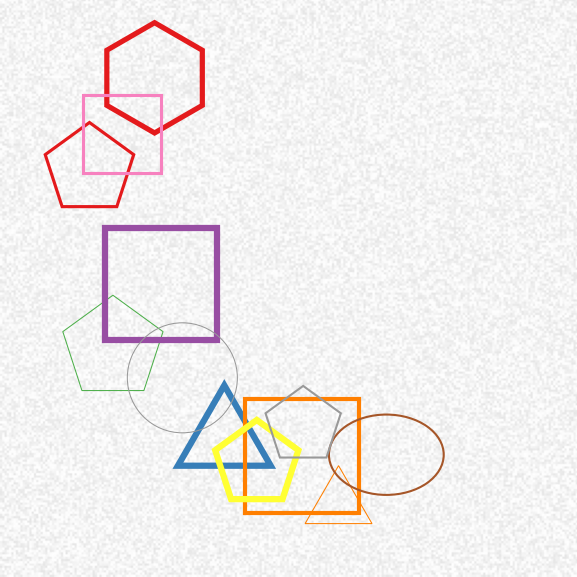[{"shape": "hexagon", "thickness": 2.5, "radius": 0.48, "center": [0.268, 0.864]}, {"shape": "pentagon", "thickness": 1.5, "radius": 0.4, "center": [0.155, 0.706]}, {"shape": "triangle", "thickness": 3, "radius": 0.46, "center": [0.388, 0.239]}, {"shape": "pentagon", "thickness": 0.5, "radius": 0.46, "center": [0.196, 0.397]}, {"shape": "square", "thickness": 3, "radius": 0.48, "center": [0.278, 0.507]}, {"shape": "triangle", "thickness": 0.5, "radius": 0.33, "center": [0.586, 0.126]}, {"shape": "square", "thickness": 2, "radius": 0.49, "center": [0.524, 0.21]}, {"shape": "pentagon", "thickness": 3, "radius": 0.38, "center": [0.445, 0.196]}, {"shape": "oval", "thickness": 1, "radius": 0.5, "center": [0.669, 0.212]}, {"shape": "square", "thickness": 1.5, "radius": 0.34, "center": [0.211, 0.767]}, {"shape": "circle", "thickness": 0.5, "radius": 0.48, "center": [0.316, 0.345]}, {"shape": "pentagon", "thickness": 1, "radius": 0.34, "center": [0.525, 0.262]}]